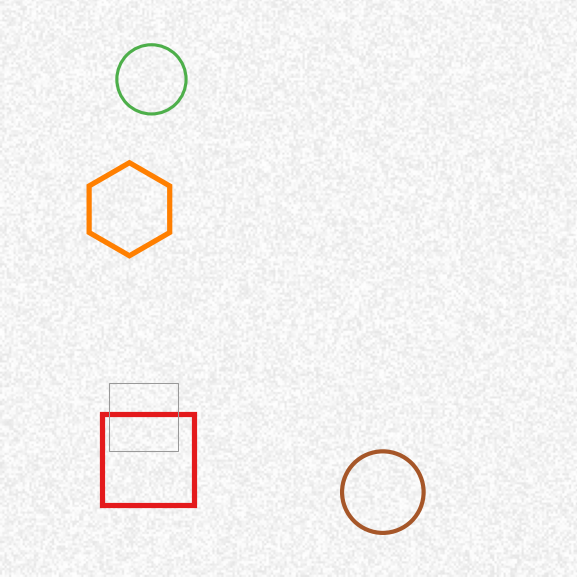[{"shape": "square", "thickness": 2.5, "radius": 0.4, "center": [0.256, 0.203]}, {"shape": "circle", "thickness": 1.5, "radius": 0.3, "center": [0.262, 0.862]}, {"shape": "hexagon", "thickness": 2.5, "radius": 0.4, "center": [0.224, 0.637]}, {"shape": "circle", "thickness": 2, "radius": 0.35, "center": [0.663, 0.147]}, {"shape": "square", "thickness": 0.5, "radius": 0.3, "center": [0.249, 0.277]}]